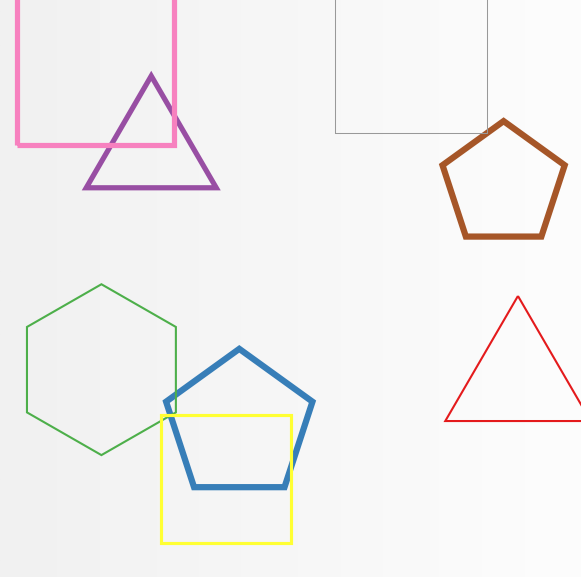[{"shape": "triangle", "thickness": 1, "radius": 0.72, "center": [0.891, 0.342]}, {"shape": "pentagon", "thickness": 3, "radius": 0.66, "center": [0.412, 0.263]}, {"shape": "hexagon", "thickness": 1, "radius": 0.74, "center": [0.174, 0.359]}, {"shape": "triangle", "thickness": 2.5, "radius": 0.65, "center": [0.26, 0.739]}, {"shape": "square", "thickness": 1.5, "radius": 0.56, "center": [0.389, 0.17]}, {"shape": "pentagon", "thickness": 3, "radius": 0.55, "center": [0.866, 0.679]}, {"shape": "square", "thickness": 2.5, "radius": 0.67, "center": [0.164, 0.883]}, {"shape": "square", "thickness": 0.5, "radius": 0.65, "center": [0.707, 0.899]}]